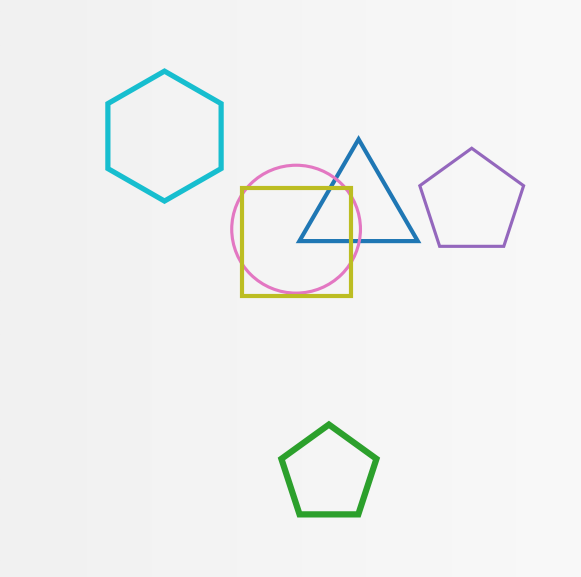[{"shape": "triangle", "thickness": 2, "radius": 0.59, "center": [0.617, 0.64]}, {"shape": "pentagon", "thickness": 3, "radius": 0.43, "center": [0.566, 0.178]}, {"shape": "pentagon", "thickness": 1.5, "radius": 0.47, "center": [0.812, 0.649]}, {"shape": "circle", "thickness": 1.5, "radius": 0.55, "center": [0.509, 0.602]}, {"shape": "square", "thickness": 2, "radius": 0.47, "center": [0.51, 0.581]}, {"shape": "hexagon", "thickness": 2.5, "radius": 0.56, "center": [0.283, 0.763]}]